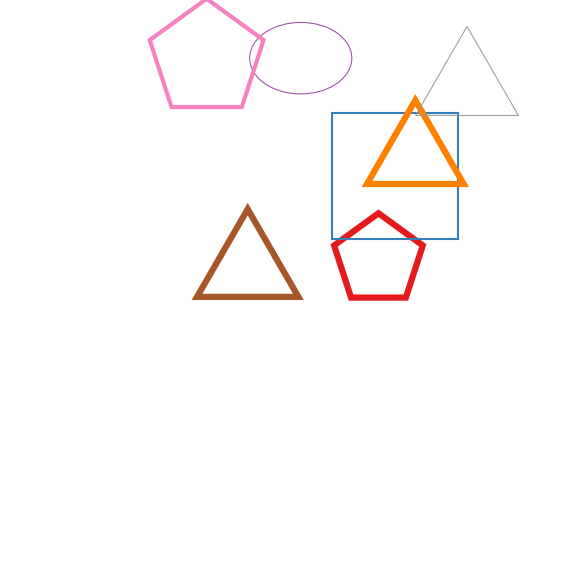[{"shape": "pentagon", "thickness": 3, "radius": 0.4, "center": [0.655, 0.549]}, {"shape": "square", "thickness": 1, "radius": 0.55, "center": [0.684, 0.694]}, {"shape": "oval", "thickness": 0.5, "radius": 0.44, "center": [0.521, 0.898]}, {"shape": "triangle", "thickness": 3, "radius": 0.48, "center": [0.719, 0.729]}, {"shape": "triangle", "thickness": 3, "radius": 0.51, "center": [0.429, 0.536]}, {"shape": "pentagon", "thickness": 2, "radius": 0.52, "center": [0.358, 0.898]}, {"shape": "triangle", "thickness": 0.5, "radius": 0.51, "center": [0.809, 0.851]}]